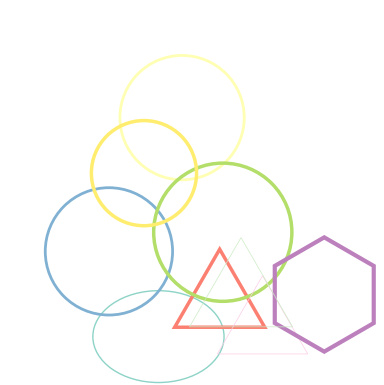[{"shape": "oval", "thickness": 1, "radius": 0.85, "center": [0.412, 0.126]}, {"shape": "circle", "thickness": 2, "radius": 0.81, "center": [0.473, 0.695]}, {"shape": "triangle", "thickness": 2.5, "radius": 0.68, "center": [0.571, 0.218]}, {"shape": "circle", "thickness": 2, "radius": 0.83, "center": [0.283, 0.347]}, {"shape": "circle", "thickness": 2.5, "radius": 0.9, "center": [0.579, 0.397]}, {"shape": "triangle", "thickness": 0.5, "radius": 0.68, "center": [0.682, 0.148]}, {"shape": "hexagon", "thickness": 3, "radius": 0.74, "center": [0.842, 0.235]}, {"shape": "triangle", "thickness": 0.5, "radius": 0.77, "center": [0.626, 0.228]}, {"shape": "circle", "thickness": 2.5, "radius": 0.68, "center": [0.374, 0.55]}]